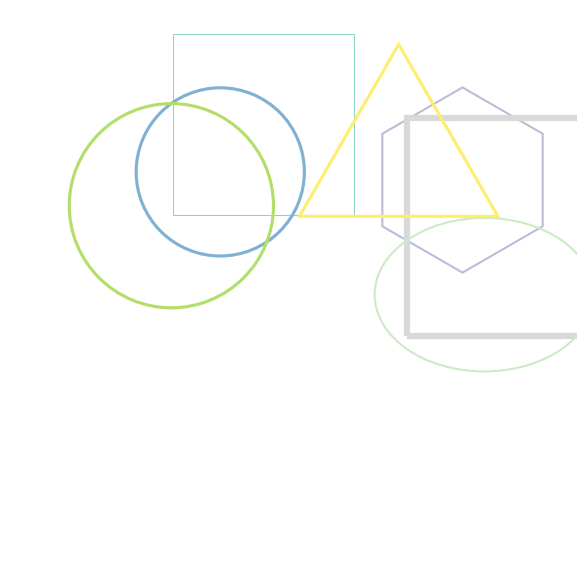[{"shape": "square", "thickness": 0.5, "radius": 0.78, "center": [0.456, 0.783]}, {"shape": "hexagon", "thickness": 1, "radius": 0.8, "center": [0.801, 0.687]}, {"shape": "circle", "thickness": 1.5, "radius": 0.73, "center": [0.381, 0.701]}, {"shape": "circle", "thickness": 1.5, "radius": 0.88, "center": [0.297, 0.643]}, {"shape": "square", "thickness": 3, "radius": 0.94, "center": [0.894, 0.606]}, {"shape": "oval", "thickness": 1, "radius": 0.95, "center": [0.839, 0.489]}, {"shape": "triangle", "thickness": 1.5, "radius": 0.99, "center": [0.69, 0.724]}]